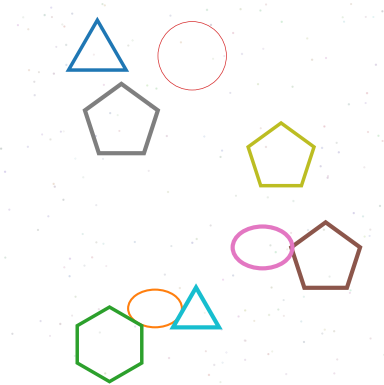[{"shape": "triangle", "thickness": 2.5, "radius": 0.43, "center": [0.253, 0.861]}, {"shape": "oval", "thickness": 1.5, "radius": 0.35, "center": [0.403, 0.199]}, {"shape": "hexagon", "thickness": 2.5, "radius": 0.48, "center": [0.284, 0.106]}, {"shape": "circle", "thickness": 0.5, "radius": 0.44, "center": [0.499, 0.855]}, {"shape": "pentagon", "thickness": 3, "radius": 0.47, "center": [0.846, 0.329]}, {"shape": "oval", "thickness": 3, "radius": 0.39, "center": [0.682, 0.357]}, {"shape": "pentagon", "thickness": 3, "radius": 0.5, "center": [0.315, 0.683]}, {"shape": "pentagon", "thickness": 2.5, "radius": 0.45, "center": [0.73, 0.591]}, {"shape": "triangle", "thickness": 3, "radius": 0.35, "center": [0.509, 0.184]}]